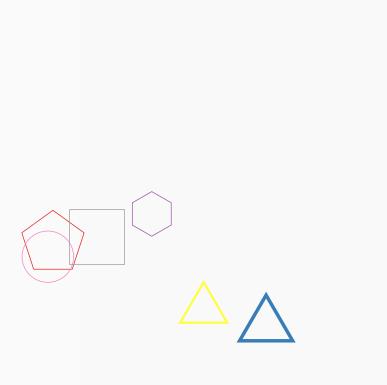[{"shape": "pentagon", "thickness": 0.5, "radius": 0.42, "center": [0.137, 0.369]}, {"shape": "triangle", "thickness": 2.5, "radius": 0.4, "center": [0.687, 0.154]}, {"shape": "hexagon", "thickness": 0.5, "radius": 0.29, "center": [0.392, 0.444]}, {"shape": "triangle", "thickness": 1.5, "radius": 0.35, "center": [0.526, 0.197]}, {"shape": "circle", "thickness": 0.5, "radius": 0.33, "center": [0.123, 0.333]}, {"shape": "square", "thickness": 0.5, "radius": 0.35, "center": [0.248, 0.386]}]